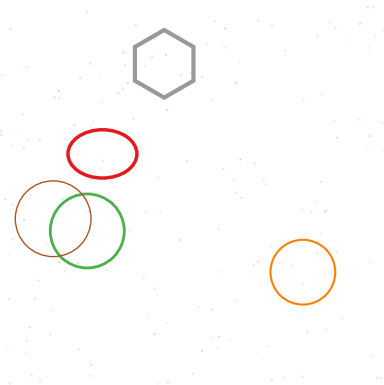[{"shape": "oval", "thickness": 2.5, "radius": 0.45, "center": [0.266, 0.6]}, {"shape": "circle", "thickness": 2, "radius": 0.48, "center": [0.227, 0.4]}, {"shape": "circle", "thickness": 1.5, "radius": 0.42, "center": [0.787, 0.293]}, {"shape": "circle", "thickness": 1, "radius": 0.49, "center": [0.138, 0.432]}, {"shape": "hexagon", "thickness": 3, "radius": 0.44, "center": [0.426, 0.834]}]